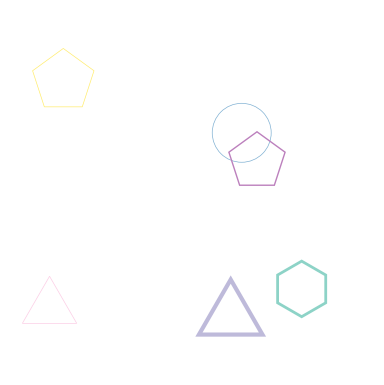[{"shape": "hexagon", "thickness": 2, "radius": 0.36, "center": [0.784, 0.25]}, {"shape": "triangle", "thickness": 3, "radius": 0.48, "center": [0.599, 0.179]}, {"shape": "circle", "thickness": 0.5, "radius": 0.38, "center": [0.628, 0.655]}, {"shape": "triangle", "thickness": 0.5, "radius": 0.41, "center": [0.129, 0.201]}, {"shape": "pentagon", "thickness": 1, "radius": 0.38, "center": [0.667, 0.581]}, {"shape": "pentagon", "thickness": 0.5, "radius": 0.42, "center": [0.164, 0.79]}]